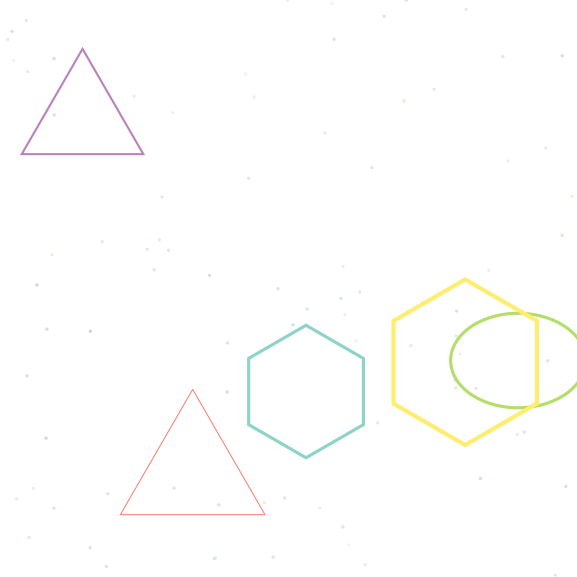[{"shape": "hexagon", "thickness": 1.5, "radius": 0.57, "center": [0.53, 0.321]}, {"shape": "triangle", "thickness": 0.5, "radius": 0.72, "center": [0.334, 0.18]}, {"shape": "oval", "thickness": 1.5, "radius": 0.58, "center": [0.897, 0.375]}, {"shape": "triangle", "thickness": 1, "radius": 0.61, "center": [0.143, 0.793]}, {"shape": "hexagon", "thickness": 2, "radius": 0.72, "center": [0.806, 0.372]}]